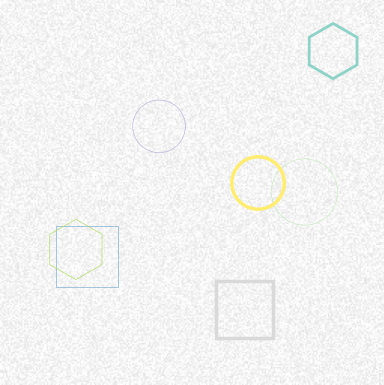[{"shape": "hexagon", "thickness": 2, "radius": 0.36, "center": [0.865, 0.867]}, {"shape": "circle", "thickness": 0.5, "radius": 0.34, "center": [0.413, 0.672]}, {"shape": "square", "thickness": 0.5, "radius": 0.4, "center": [0.227, 0.334]}, {"shape": "hexagon", "thickness": 0.5, "radius": 0.39, "center": [0.197, 0.352]}, {"shape": "square", "thickness": 2.5, "radius": 0.37, "center": [0.635, 0.196]}, {"shape": "circle", "thickness": 0.5, "radius": 0.43, "center": [0.791, 0.501]}, {"shape": "circle", "thickness": 2.5, "radius": 0.34, "center": [0.67, 0.525]}]